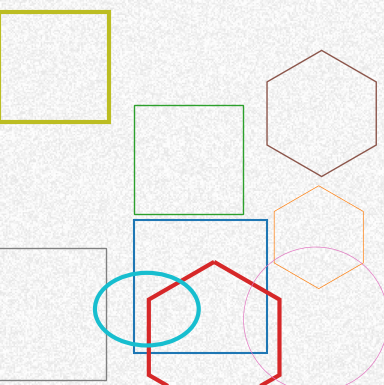[{"shape": "square", "thickness": 1.5, "radius": 0.86, "center": [0.522, 0.255]}, {"shape": "hexagon", "thickness": 0.5, "radius": 0.67, "center": [0.828, 0.384]}, {"shape": "square", "thickness": 1, "radius": 0.71, "center": [0.49, 0.585]}, {"shape": "hexagon", "thickness": 3, "radius": 0.98, "center": [0.556, 0.124]}, {"shape": "hexagon", "thickness": 1, "radius": 0.82, "center": [0.835, 0.705]}, {"shape": "circle", "thickness": 0.5, "radius": 0.94, "center": [0.82, 0.171]}, {"shape": "square", "thickness": 1, "radius": 0.86, "center": [0.102, 0.185]}, {"shape": "square", "thickness": 3, "radius": 0.71, "center": [0.141, 0.826]}, {"shape": "oval", "thickness": 3, "radius": 0.67, "center": [0.381, 0.197]}]